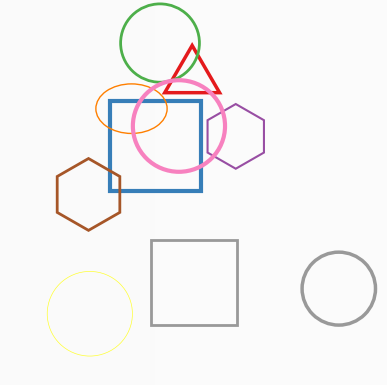[{"shape": "triangle", "thickness": 2.5, "radius": 0.41, "center": [0.496, 0.8]}, {"shape": "square", "thickness": 3, "radius": 0.59, "center": [0.4, 0.621]}, {"shape": "circle", "thickness": 2, "radius": 0.51, "center": [0.413, 0.888]}, {"shape": "hexagon", "thickness": 1.5, "radius": 0.42, "center": [0.608, 0.646]}, {"shape": "oval", "thickness": 1, "radius": 0.46, "center": [0.339, 0.718]}, {"shape": "circle", "thickness": 0.5, "radius": 0.55, "center": [0.232, 0.185]}, {"shape": "hexagon", "thickness": 2, "radius": 0.47, "center": [0.228, 0.495]}, {"shape": "circle", "thickness": 3, "radius": 0.59, "center": [0.462, 0.673]}, {"shape": "circle", "thickness": 2.5, "radius": 0.47, "center": [0.874, 0.25]}, {"shape": "square", "thickness": 2, "radius": 0.55, "center": [0.501, 0.267]}]